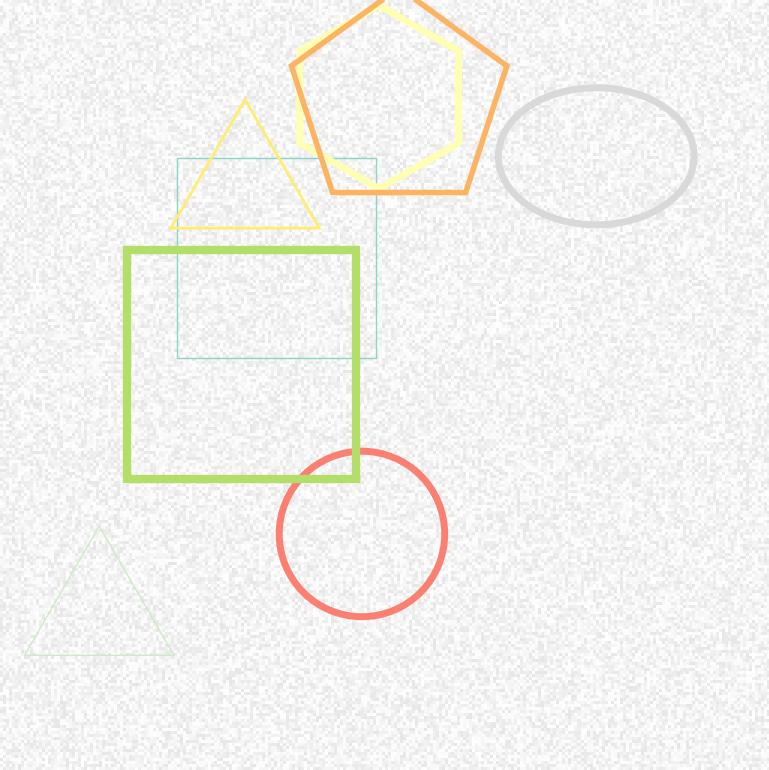[{"shape": "square", "thickness": 0.5, "radius": 0.65, "center": [0.359, 0.665]}, {"shape": "hexagon", "thickness": 2.5, "radius": 0.6, "center": [0.492, 0.874]}, {"shape": "circle", "thickness": 2.5, "radius": 0.54, "center": [0.47, 0.307]}, {"shape": "pentagon", "thickness": 2, "radius": 0.74, "center": [0.518, 0.869]}, {"shape": "square", "thickness": 3, "radius": 0.75, "center": [0.314, 0.526]}, {"shape": "oval", "thickness": 2.5, "radius": 0.64, "center": [0.774, 0.797]}, {"shape": "triangle", "thickness": 0.5, "radius": 0.56, "center": [0.129, 0.205]}, {"shape": "triangle", "thickness": 1, "radius": 0.56, "center": [0.318, 0.759]}]